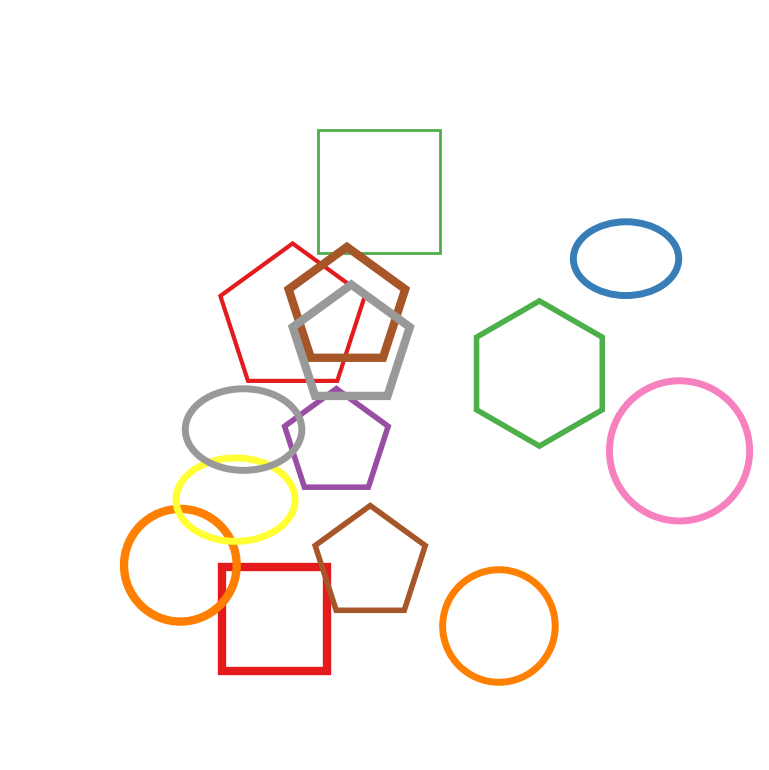[{"shape": "pentagon", "thickness": 1.5, "radius": 0.49, "center": [0.38, 0.585]}, {"shape": "square", "thickness": 3, "radius": 0.34, "center": [0.356, 0.196]}, {"shape": "oval", "thickness": 2.5, "radius": 0.34, "center": [0.813, 0.664]}, {"shape": "hexagon", "thickness": 2, "radius": 0.47, "center": [0.701, 0.515]}, {"shape": "square", "thickness": 1, "radius": 0.4, "center": [0.492, 0.751]}, {"shape": "pentagon", "thickness": 2, "radius": 0.35, "center": [0.437, 0.425]}, {"shape": "circle", "thickness": 3, "radius": 0.37, "center": [0.234, 0.266]}, {"shape": "circle", "thickness": 2.5, "radius": 0.37, "center": [0.648, 0.187]}, {"shape": "oval", "thickness": 2.5, "radius": 0.39, "center": [0.306, 0.351]}, {"shape": "pentagon", "thickness": 2, "radius": 0.38, "center": [0.481, 0.268]}, {"shape": "pentagon", "thickness": 3, "radius": 0.4, "center": [0.451, 0.6]}, {"shape": "circle", "thickness": 2.5, "radius": 0.46, "center": [0.883, 0.414]}, {"shape": "pentagon", "thickness": 3, "radius": 0.4, "center": [0.456, 0.55]}, {"shape": "oval", "thickness": 2.5, "radius": 0.38, "center": [0.316, 0.442]}]